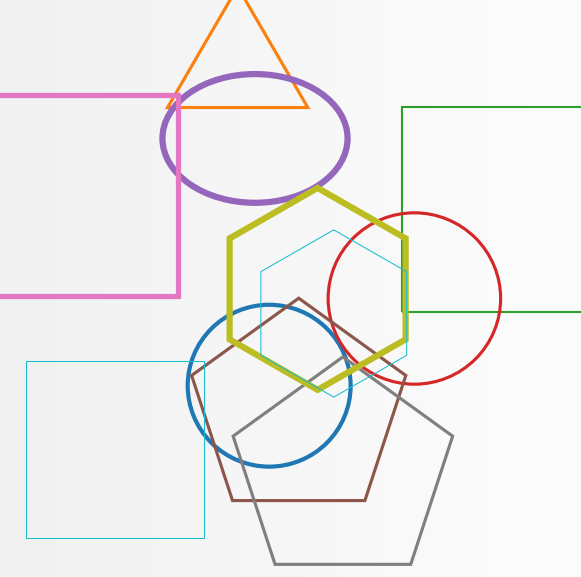[{"shape": "circle", "thickness": 2, "radius": 0.7, "center": [0.463, 0.331]}, {"shape": "triangle", "thickness": 1.5, "radius": 0.7, "center": [0.409, 0.883]}, {"shape": "square", "thickness": 1, "radius": 0.89, "center": [0.869, 0.637]}, {"shape": "circle", "thickness": 1.5, "radius": 0.74, "center": [0.713, 0.482]}, {"shape": "oval", "thickness": 3, "radius": 0.8, "center": [0.439, 0.759]}, {"shape": "pentagon", "thickness": 1.5, "radius": 0.97, "center": [0.514, 0.289]}, {"shape": "square", "thickness": 2.5, "radius": 0.87, "center": [0.133, 0.661]}, {"shape": "pentagon", "thickness": 1.5, "radius": 0.99, "center": [0.59, 0.183]}, {"shape": "hexagon", "thickness": 3, "radius": 0.87, "center": [0.546, 0.499]}, {"shape": "hexagon", "thickness": 0.5, "radius": 0.72, "center": [0.574, 0.456]}, {"shape": "square", "thickness": 0.5, "radius": 0.77, "center": [0.198, 0.22]}]